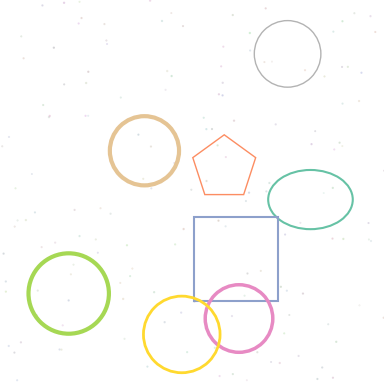[{"shape": "oval", "thickness": 1.5, "radius": 0.55, "center": [0.806, 0.482]}, {"shape": "pentagon", "thickness": 1, "radius": 0.43, "center": [0.582, 0.564]}, {"shape": "square", "thickness": 1.5, "radius": 0.55, "center": [0.613, 0.327]}, {"shape": "circle", "thickness": 2.5, "radius": 0.44, "center": [0.621, 0.173]}, {"shape": "circle", "thickness": 3, "radius": 0.52, "center": [0.178, 0.238]}, {"shape": "circle", "thickness": 2, "radius": 0.5, "center": [0.472, 0.131]}, {"shape": "circle", "thickness": 3, "radius": 0.45, "center": [0.375, 0.608]}, {"shape": "circle", "thickness": 1, "radius": 0.43, "center": [0.747, 0.86]}]